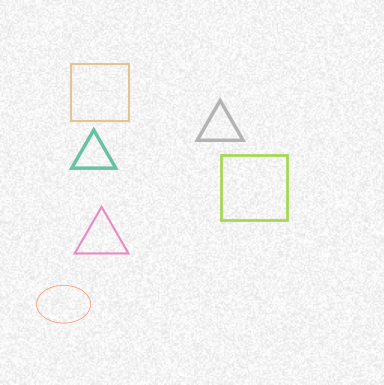[{"shape": "triangle", "thickness": 2.5, "radius": 0.33, "center": [0.243, 0.596]}, {"shape": "oval", "thickness": 0.5, "radius": 0.35, "center": [0.165, 0.21]}, {"shape": "triangle", "thickness": 1.5, "radius": 0.4, "center": [0.264, 0.382]}, {"shape": "square", "thickness": 2, "radius": 0.43, "center": [0.659, 0.513]}, {"shape": "square", "thickness": 1.5, "radius": 0.37, "center": [0.26, 0.759]}, {"shape": "triangle", "thickness": 2.5, "radius": 0.34, "center": [0.572, 0.67]}]